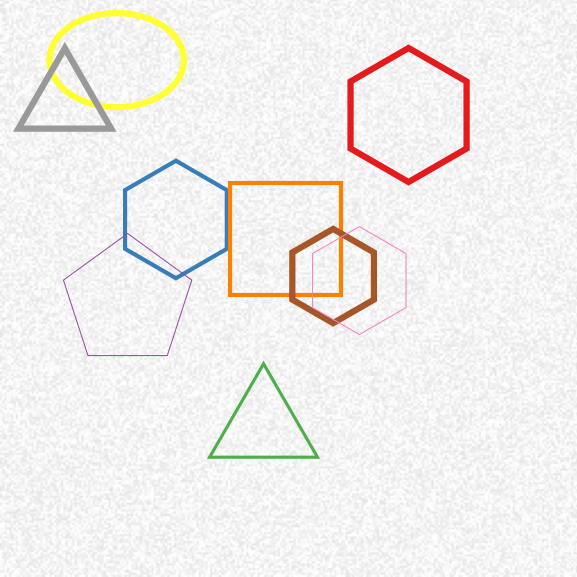[{"shape": "hexagon", "thickness": 3, "radius": 0.58, "center": [0.707, 0.8]}, {"shape": "hexagon", "thickness": 2, "radius": 0.51, "center": [0.305, 0.619]}, {"shape": "triangle", "thickness": 1.5, "radius": 0.54, "center": [0.456, 0.261]}, {"shape": "pentagon", "thickness": 0.5, "radius": 0.58, "center": [0.221, 0.478]}, {"shape": "square", "thickness": 2, "radius": 0.48, "center": [0.495, 0.585]}, {"shape": "oval", "thickness": 3, "radius": 0.58, "center": [0.202, 0.895]}, {"shape": "hexagon", "thickness": 3, "radius": 0.41, "center": [0.577, 0.521]}, {"shape": "hexagon", "thickness": 0.5, "radius": 0.47, "center": [0.622, 0.513]}, {"shape": "triangle", "thickness": 3, "radius": 0.46, "center": [0.112, 0.823]}]